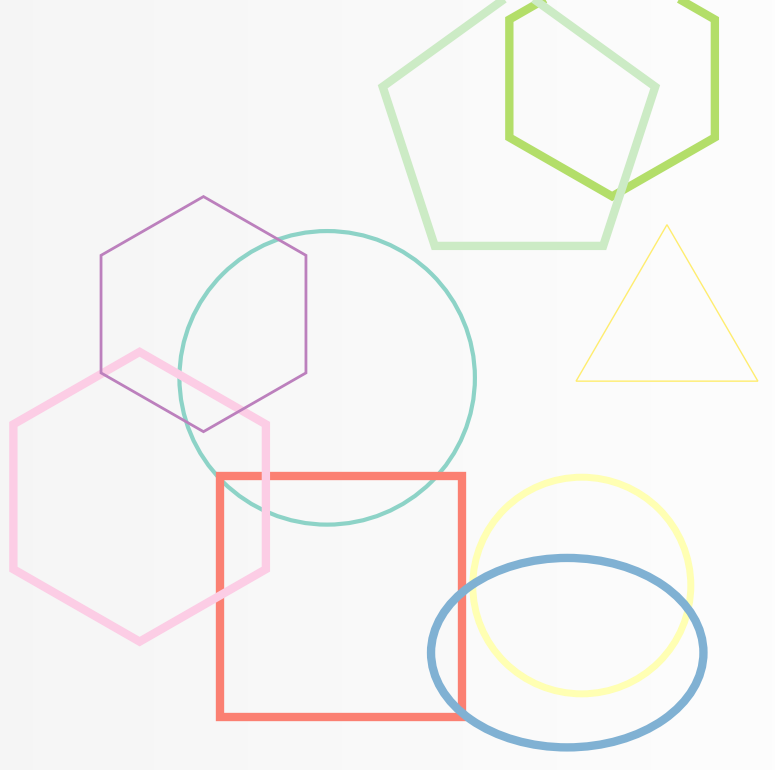[{"shape": "circle", "thickness": 1.5, "radius": 0.95, "center": [0.422, 0.509]}, {"shape": "circle", "thickness": 2.5, "radius": 0.7, "center": [0.751, 0.24]}, {"shape": "square", "thickness": 3, "radius": 0.78, "center": [0.44, 0.226]}, {"shape": "oval", "thickness": 3, "radius": 0.88, "center": [0.732, 0.152]}, {"shape": "hexagon", "thickness": 3, "radius": 0.77, "center": [0.79, 0.898]}, {"shape": "hexagon", "thickness": 3, "radius": 0.94, "center": [0.18, 0.355]}, {"shape": "hexagon", "thickness": 1, "radius": 0.76, "center": [0.263, 0.592]}, {"shape": "pentagon", "thickness": 3, "radius": 0.92, "center": [0.67, 0.83]}, {"shape": "triangle", "thickness": 0.5, "radius": 0.68, "center": [0.861, 0.573]}]